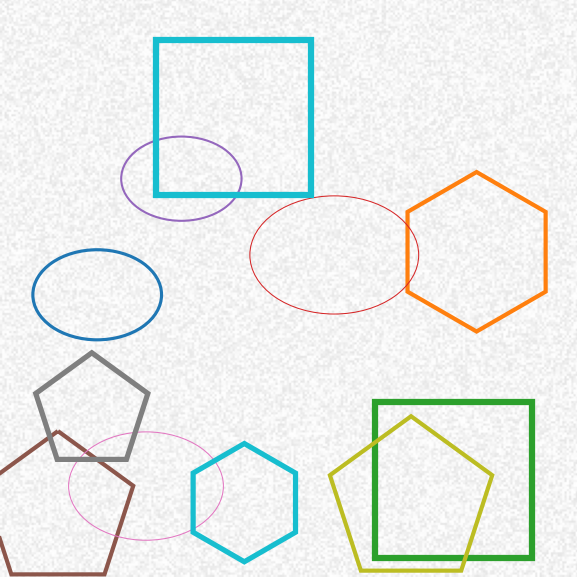[{"shape": "oval", "thickness": 1.5, "radius": 0.56, "center": [0.168, 0.489]}, {"shape": "hexagon", "thickness": 2, "radius": 0.69, "center": [0.825, 0.563]}, {"shape": "square", "thickness": 3, "radius": 0.68, "center": [0.786, 0.168]}, {"shape": "oval", "thickness": 0.5, "radius": 0.73, "center": [0.579, 0.558]}, {"shape": "oval", "thickness": 1, "radius": 0.52, "center": [0.314, 0.69]}, {"shape": "pentagon", "thickness": 2, "radius": 0.69, "center": [0.1, 0.115]}, {"shape": "oval", "thickness": 0.5, "radius": 0.67, "center": [0.253, 0.157]}, {"shape": "pentagon", "thickness": 2.5, "radius": 0.51, "center": [0.159, 0.286]}, {"shape": "pentagon", "thickness": 2, "radius": 0.74, "center": [0.712, 0.131]}, {"shape": "square", "thickness": 3, "radius": 0.67, "center": [0.405, 0.795]}, {"shape": "hexagon", "thickness": 2.5, "radius": 0.51, "center": [0.423, 0.129]}]